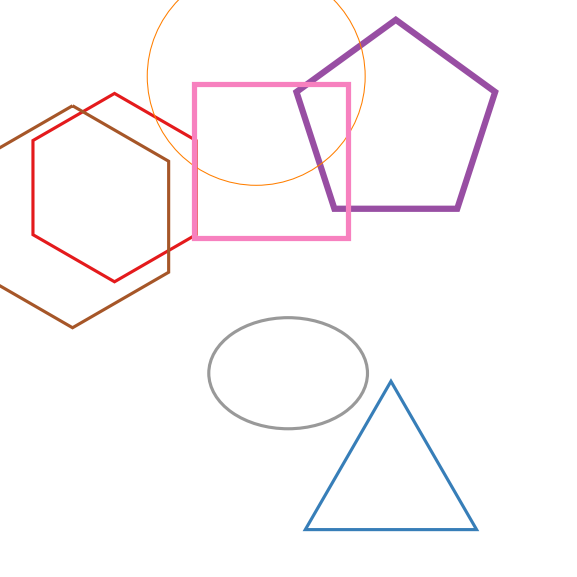[{"shape": "hexagon", "thickness": 1.5, "radius": 0.82, "center": [0.198, 0.674]}, {"shape": "triangle", "thickness": 1.5, "radius": 0.86, "center": [0.677, 0.168]}, {"shape": "pentagon", "thickness": 3, "radius": 0.9, "center": [0.685, 0.784]}, {"shape": "circle", "thickness": 0.5, "radius": 0.94, "center": [0.444, 0.867]}, {"shape": "hexagon", "thickness": 1.5, "radius": 0.96, "center": [0.126, 0.624]}, {"shape": "square", "thickness": 2.5, "radius": 0.67, "center": [0.469, 0.72]}, {"shape": "oval", "thickness": 1.5, "radius": 0.69, "center": [0.499, 0.353]}]